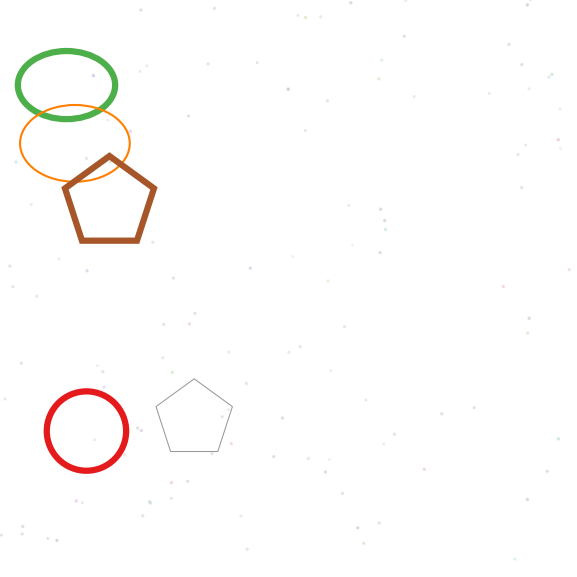[{"shape": "circle", "thickness": 3, "radius": 0.34, "center": [0.15, 0.253]}, {"shape": "oval", "thickness": 3, "radius": 0.42, "center": [0.115, 0.852]}, {"shape": "oval", "thickness": 1, "radius": 0.47, "center": [0.13, 0.751]}, {"shape": "pentagon", "thickness": 3, "radius": 0.41, "center": [0.19, 0.648]}, {"shape": "pentagon", "thickness": 0.5, "radius": 0.35, "center": [0.336, 0.274]}]